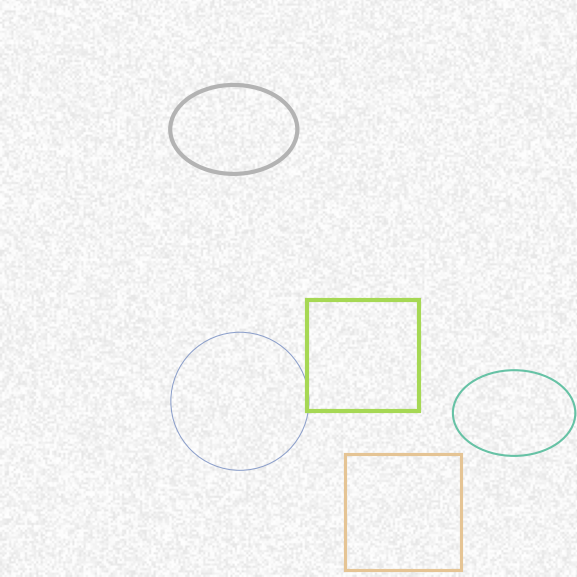[{"shape": "oval", "thickness": 1, "radius": 0.53, "center": [0.89, 0.284]}, {"shape": "circle", "thickness": 0.5, "radius": 0.6, "center": [0.415, 0.304]}, {"shape": "square", "thickness": 2, "radius": 0.48, "center": [0.628, 0.383]}, {"shape": "square", "thickness": 1.5, "radius": 0.5, "center": [0.697, 0.113]}, {"shape": "oval", "thickness": 2, "radius": 0.55, "center": [0.405, 0.775]}]